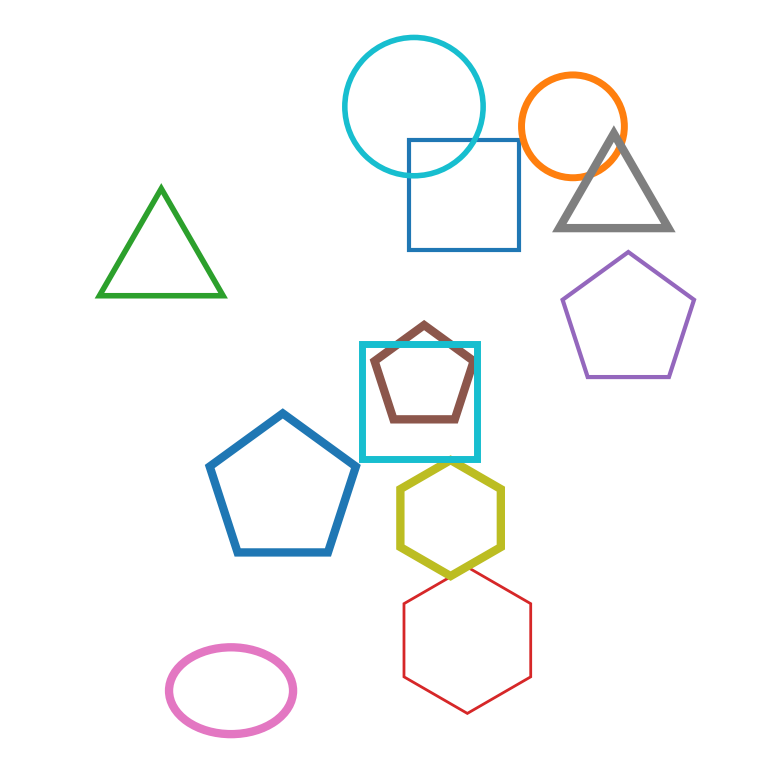[{"shape": "square", "thickness": 1.5, "radius": 0.36, "center": [0.602, 0.747]}, {"shape": "pentagon", "thickness": 3, "radius": 0.5, "center": [0.367, 0.363]}, {"shape": "circle", "thickness": 2.5, "radius": 0.33, "center": [0.744, 0.836]}, {"shape": "triangle", "thickness": 2, "radius": 0.46, "center": [0.209, 0.662]}, {"shape": "hexagon", "thickness": 1, "radius": 0.48, "center": [0.607, 0.169]}, {"shape": "pentagon", "thickness": 1.5, "radius": 0.45, "center": [0.816, 0.583]}, {"shape": "pentagon", "thickness": 3, "radius": 0.34, "center": [0.551, 0.51]}, {"shape": "oval", "thickness": 3, "radius": 0.4, "center": [0.3, 0.103]}, {"shape": "triangle", "thickness": 3, "radius": 0.41, "center": [0.797, 0.745]}, {"shape": "hexagon", "thickness": 3, "radius": 0.38, "center": [0.585, 0.327]}, {"shape": "square", "thickness": 2.5, "radius": 0.38, "center": [0.545, 0.478]}, {"shape": "circle", "thickness": 2, "radius": 0.45, "center": [0.538, 0.862]}]